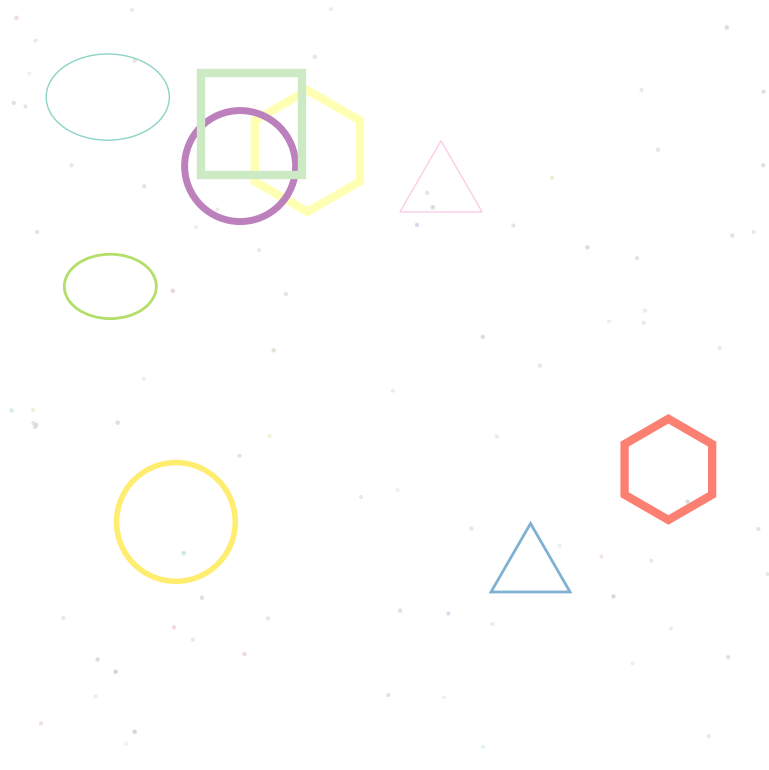[{"shape": "oval", "thickness": 0.5, "radius": 0.4, "center": [0.14, 0.874]}, {"shape": "hexagon", "thickness": 3, "radius": 0.39, "center": [0.399, 0.804]}, {"shape": "hexagon", "thickness": 3, "radius": 0.33, "center": [0.868, 0.39]}, {"shape": "triangle", "thickness": 1, "radius": 0.3, "center": [0.689, 0.261]}, {"shape": "oval", "thickness": 1, "radius": 0.3, "center": [0.143, 0.628]}, {"shape": "triangle", "thickness": 0.5, "radius": 0.31, "center": [0.573, 0.756]}, {"shape": "circle", "thickness": 2.5, "radius": 0.36, "center": [0.312, 0.784]}, {"shape": "square", "thickness": 3, "radius": 0.33, "center": [0.327, 0.839]}, {"shape": "circle", "thickness": 2, "radius": 0.39, "center": [0.228, 0.322]}]